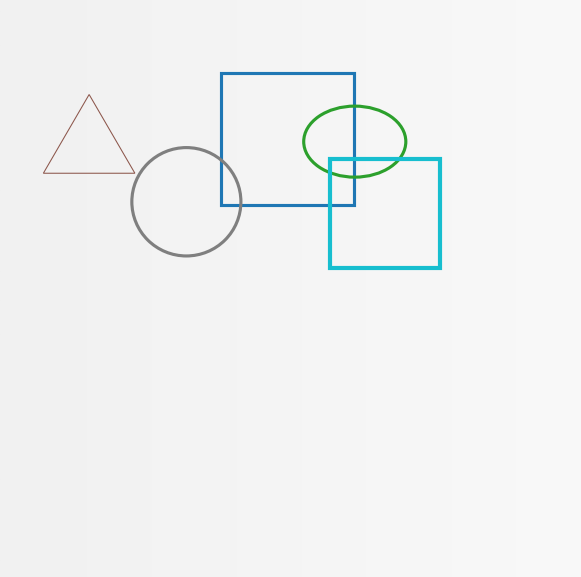[{"shape": "square", "thickness": 1.5, "radius": 0.57, "center": [0.494, 0.759]}, {"shape": "oval", "thickness": 1.5, "radius": 0.44, "center": [0.61, 0.754]}, {"shape": "triangle", "thickness": 0.5, "radius": 0.45, "center": [0.153, 0.745]}, {"shape": "circle", "thickness": 1.5, "radius": 0.47, "center": [0.321, 0.65]}, {"shape": "square", "thickness": 2, "radius": 0.47, "center": [0.663, 0.63]}]